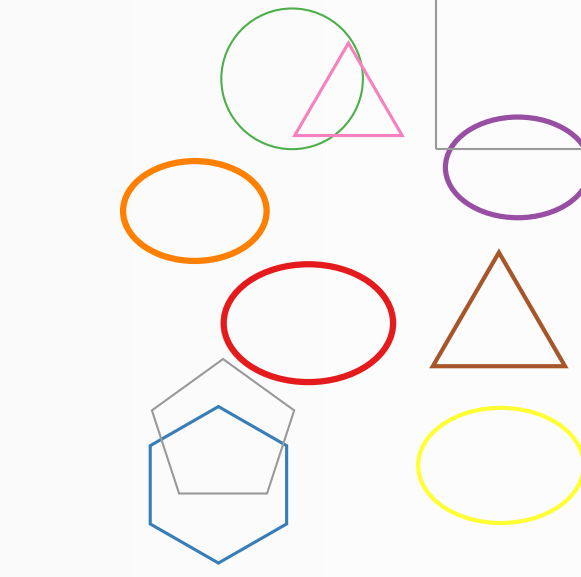[{"shape": "oval", "thickness": 3, "radius": 0.73, "center": [0.531, 0.44]}, {"shape": "hexagon", "thickness": 1.5, "radius": 0.68, "center": [0.376, 0.16]}, {"shape": "circle", "thickness": 1, "radius": 0.61, "center": [0.503, 0.863]}, {"shape": "oval", "thickness": 2.5, "radius": 0.62, "center": [0.891, 0.709]}, {"shape": "oval", "thickness": 3, "radius": 0.62, "center": [0.335, 0.634]}, {"shape": "oval", "thickness": 2, "radius": 0.71, "center": [0.862, 0.193]}, {"shape": "triangle", "thickness": 2, "radius": 0.66, "center": [0.858, 0.431]}, {"shape": "triangle", "thickness": 1.5, "radius": 0.53, "center": [0.599, 0.818]}, {"shape": "pentagon", "thickness": 1, "radius": 0.64, "center": [0.384, 0.249]}, {"shape": "square", "thickness": 1, "radius": 0.71, "center": [0.893, 0.884]}]